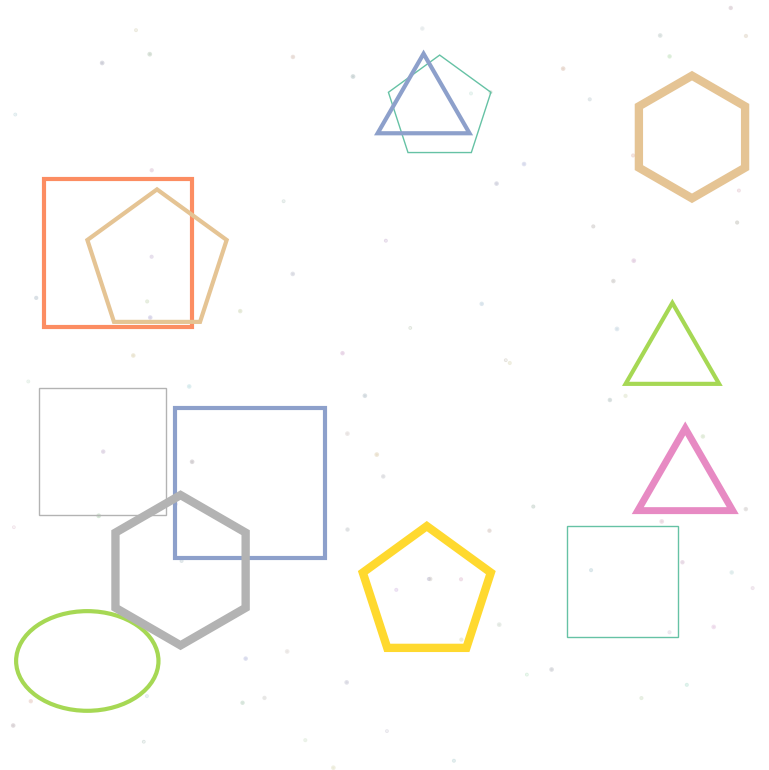[{"shape": "square", "thickness": 0.5, "radius": 0.36, "center": [0.809, 0.244]}, {"shape": "pentagon", "thickness": 0.5, "radius": 0.35, "center": [0.571, 0.858]}, {"shape": "square", "thickness": 1.5, "radius": 0.48, "center": [0.153, 0.671]}, {"shape": "square", "thickness": 1.5, "radius": 0.49, "center": [0.325, 0.373]}, {"shape": "triangle", "thickness": 1.5, "radius": 0.34, "center": [0.55, 0.861]}, {"shape": "triangle", "thickness": 2.5, "radius": 0.36, "center": [0.89, 0.372]}, {"shape": "triangle", "thickness": 1.5, "radius": 0.35, "center": [0.873, 0.537]}, {"shape": "oval", "thickness": 1.5, "radius": 0.46, "center": [0.113, 0.142]}, {"shape": "pentagon", "thickness": 3, "radius": 0.44, "center": [0.554, 0.229]}, {"shape": "pentagon", "thickness": 1.5, "radius": 0.48, "center": [0.204, 0.659]}, {"shape": "hexagon", "thickness": 3, "radius": 0.4, "center": [0.899, 0.822]}, {"shape": "square", "thickness": 0.5, "radius": 0.41, "center": [0.133, 0.413]}, {"shape": "hexagon", "thickness": 3, "radius": 0.49, "center": [0.234, 0.259]}]